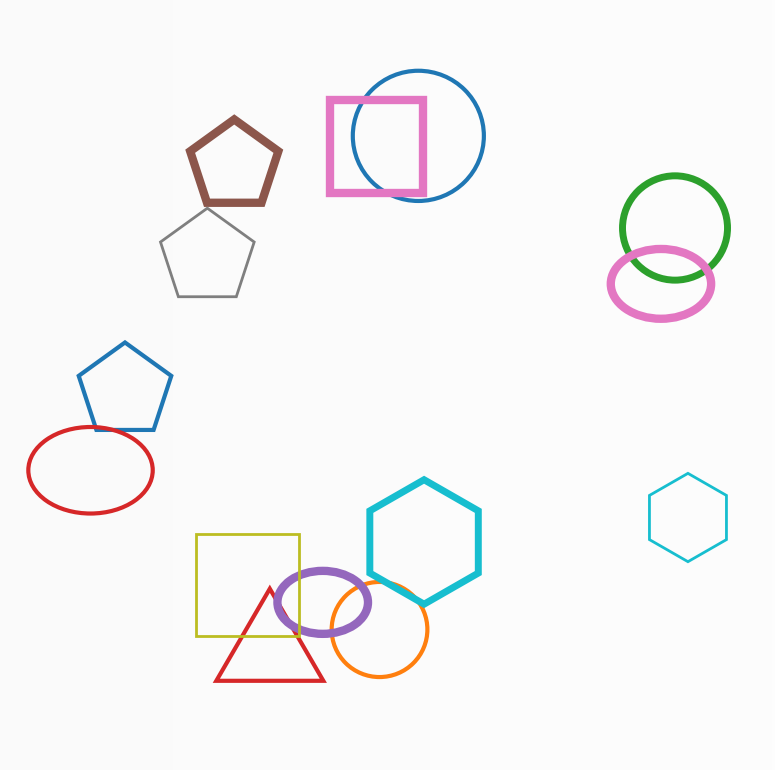[{"shape": "pentagon", "thickness": 1.5, "radius": 0.31, "center": [0.161, 0.492]}, {"shape": "circle", "thickness": 1.5, "radius": 0.42, "center": [0.54, 0.824]}, {"shape": "circle", "thickness": 1.5, "radius": 0.31, "center": [0.49, 0.182]}, {"shape": "circle", "thickness": 2.5, "radius": 0.34, "center": [0.871, 0.704]}, {"shape": "oval", "thickness": 1.5, "radius": 0.4, "center": [0.117, 0.389]}, {"shape": "triangle", "thickness": 1.5, "radius": 0.4, "center": [0.348, 0.156]}, {"shape": "oval", "thickness": 3, "radius": 0.29, "center": [0.416, 0.218]}, {"shape": "pentagon", "thickness": 3, "radius": 0.3, "center": [0.302, 0.785]}, {"shape": "square", "thickness": 3, "radius": 0.3, "center": [0.486, 0.809]}, {"shape": "oval", "thickness": 3, "radius": 0.32, "center": [0.853, 0.631]}, {"shape": "pentagon", "thickness": 1, "radius": 0.32, "center": [0.268, 0.666]}, {"shape": "square", "thickness": 1, "radius": 0.33, "center": [0.32, 0.24]}, {"shape": "hexagon", "thickness": 2.5, "radius": 0.4, "center": [0.547, 0.296]}, {"shape": "hexagon", "thickness": 1, "radius": 0.29, "center": [0.888, 0.328]}]